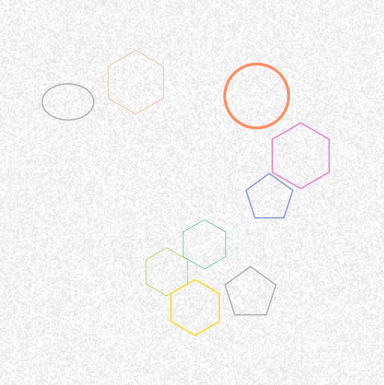[{"shape": "hexagon", "thickness": 0.5, "radius": 0.32, "center": [0.531, 0.365]}, {"shape": "circle", "thickness": 2, "radius": 0.42, "center": [0.667, 0.751]}, {"shape": "pentagon", "thickness": 1, "radius": 0.32, "center": [0.7, 0.486]}, {"shape": "hexagon", "thickness": 1, "radius": 0.43, "center": [0.781, 0.596]}, {"shape": "hexagon", "thickness": 0.5, "radius": 0.31, "center": [0.433, 0.294]}, {"shape": "hexagon", "thickness": 1, "radius": 0.36, "center": [0.507, 0.201]}, {"shape": "hexagon", "thickness": 0.5, "radius": 0.41, "center": [0.353, 0.786]}, {"shape": "oval", "thickness": 1, "radius": 0.34, "center": [0.177, 0.735]}, {"shape": "pentagon", "thickness": 1, "radius": 0.35, "center": [0.651, 0.238]}]